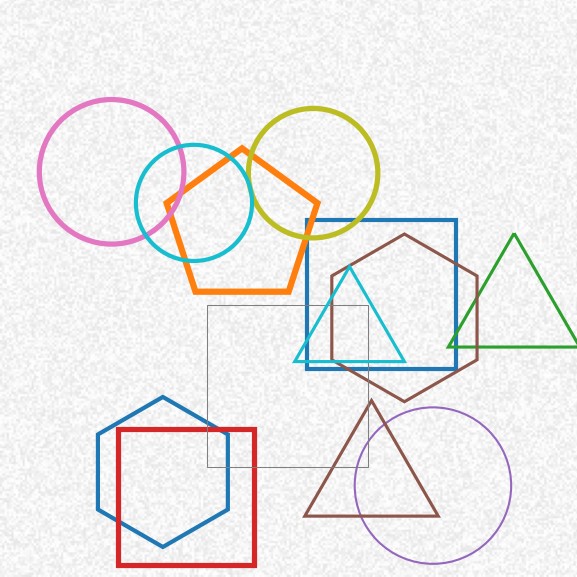[{"shape": "square", "thickness": 2, "radius": 0.65, "center": [0.661, 0.49]}, {"shape": "hexagon", "thickness": 2, "radius": 0.65, "center": [0.282, 0.182]}, {"shape": "pentagon", "thickness": 3, "radius": 0.69, "center": [0.419, 0.605]}, {"shape": "triangle", "thickness": 1.5, "radius": 0.66, "center": [0.89, 0.464]}, {"shape": "square", "thickness": 2.5, "radius": 0.59, "center": [0.322, 0.139]}, {"shape": "circle", "thickness": 1, "radius": 0.68, "center": [0.75, 0.158]}, {"shape": "hexagon", "thickness": 1.5, "radius": 0.73, "center": [0.7, 0.449]}, {"shape": "triangle", "thickness": 1.5, "radius": 0.67, "center": [0.643, 0.172]}, {"shape": "circle", "thickness": 2.5, "radius": 0.63, "center": [0.193, 0.702]}, {"shape": "square", "thickness": 0.5, "radius": 0.7, "center": [0.498, 0.33]}, {"shape": "circle", "thickness": 2.5, "radius": 0.56, "center": [0.542, 0.699]}, {"shape": "circle", "thickness": 2, "radius": 0.5, "center": [0.336, 0.648]}, {"shape": "triangle", "thickness": 1.5, "radius": 0.55, "center": [0.605, 0.428]}]